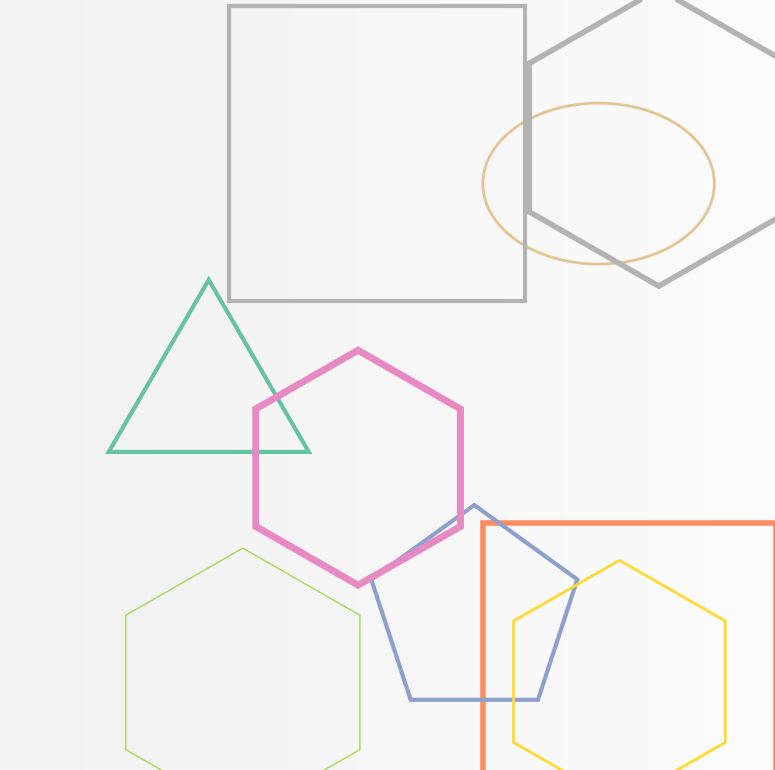[{"shape": "triangle", "thickness": 1.5, "radius": 0.75, "center": [0.269, 0.488]}, {"shape": "square", "thickness": 2, "radius": 0.94, "center": [0.812, 0.132]}, {"shape": "pentagon", "thickness": 1.5, "radius": 0.7, "center": [0.612, 0.204]}, {"shape": "hexagon", "thickness": 2.5, "radius": 0.76, "center": [0.462, 0.393]}, {"shape": "hexagon", "thickness": 0.5, "radius": 0.87, "center": [0.313, 0.114]}, {"shape": "hexagon", "thickness": 1, "radius": 0.79, "center": [0.799, 0.115]}, {"shape": "oval", "thickness": 1, "radius": 0.75, "center": [0.772, 0.762]}, {"shape": "square", "thickness": 1.5, "radius": 0.96, "center": [0.486, 0.801]}, {"shape": "hexagon", "thickness": 2, "radius": 0.96, "center": [0.85, 0.821]}]